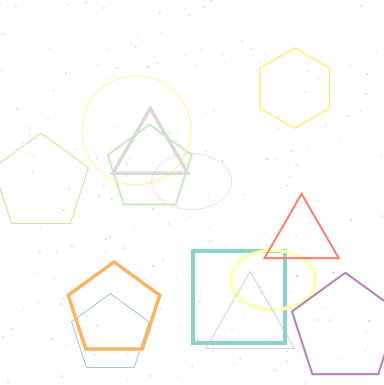[{"shape": "square", "thickness": 3, "radius": 0.6, "center": [0.622, 0.229]}, {"shape": "oval", "thickness": 2.5, "radius": 0.55, "center": [0.71, 0.273]}, {"shape": "triangle", "thickness": 0.5, "radius": 0.67, "center": [0.65, 0.162]}, {"shape": "triangle", "thickness": 1.5, "radius": 0.56, "center": [0.783, 0.385]}, {"shape": "pentagon", "thickness": 0.5, "radius": 0.53, "center": [0.287, 0.131]}, {"shape": "pentagon", "thickness": 2.5, "radius": 0.62, "center": [0.296, 0.195]}, {"shape": "pentagon", "thickness": 0.5, "radius": 0.65, "center": [0.106, 0.524]}, {"shape": "oval", "thickness": 0.5, "radius": 0.52, "center": [0.498, 0.528]}, {"shape": "triangle", "thickness": 2.5, "radius": 0.56, "center": [0.39, 0.606]}, {"shape": "pentagon", "thickness": 1.5, "radius": 0.73, "center": [0.897, 0.146]}, {"shape": "pentagon", "thickness": 1.5, "radius": 0.57, "center": [0.389, 0.562]}, {"shape": "hexagon", "thickness": 1, "radius": 0.52, "center": [0.766, 0.771]}, {"shape": "circle", "thickness": 0.5, "radius": 0.71, "center": [0.354, 0.661]}]